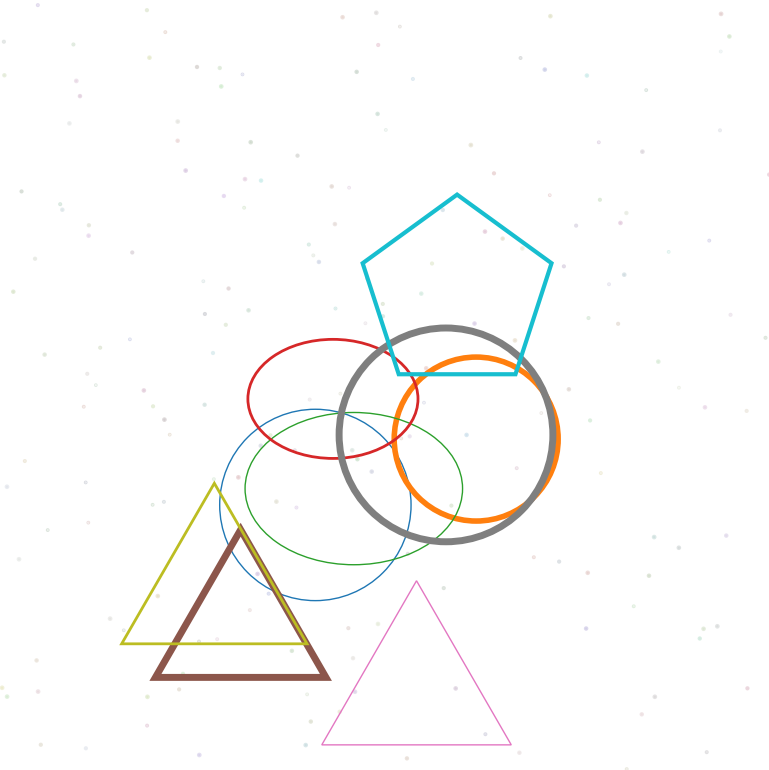[{"shape": "circle", "thickness": 0.5, "radius": 0.62, "center": [0.41, 0.344]}, {"shape": "circle", "thickness": 2, "radius": 0.53, "center": [0.618, 0.43]}, {"shape": "oval", "thickness": 0.5, "radius": 0.71, "center": [0.459, 0.365]}, {"shape": "oval", "thickness": 1, "radius": 0.55, "center": [0.432, 0.482]}, {"shape": "triangle", "thickness": 2.5, "radius": 0.64, "center": [0.313, 0.184]}, {"shape": "triangle", "thickness": 0.5, "radius": 0.71, "center": [0.541, 0.104]}, {"shape": "circle", "thickness": 2.5, "radius": 0.69, "center": [0.579, 0.435]}, {"shape": "triangle", "thickness": 1, "radius": 0.69, "center": [0.278, 0.233]}, {"shape": "pentagon", "thickness": 1.5, "radius": 0.64, "center": [0.594, 0.618]}]